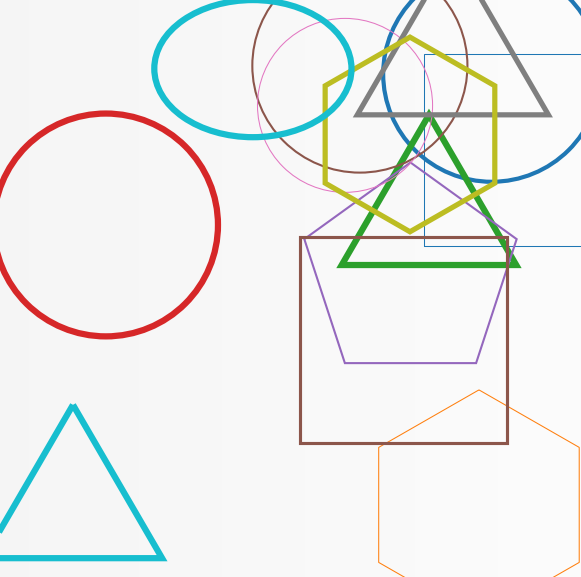[{"shape": "square", "thickness": 0.5, "radius": 0.83, "center": [0.895, 0.74]}, {"shape": "circle", "thickness": 2, "radius": 0.93, "center": [0.846, 0.871]}, {"shape": "hexagon", "thickness": 0.5, "radius": 1.0, "center": [0.824, 0.125]}, {"shape": "triangle", "thickness": 3, "radius": 0.87, "center": [0.738, 0.627]}, {"shape": "circle", "thickness": 3, "radius": 0.96, "center": [0.182, 0.61]}, {"shape": "pentagon", "thickness": 1, "radius": 0.96, "center": [0.706, 0.526]}, {"shape": "circle", "thickness": 1, "radius": 0.93, "center": [0.619, 0.885]}, {"shape": "square", "thickness": 1.5, "radius": 0.89, "center": [0.694, 0.411]}, {"shape": "circle", "thickness": 0.5, "radius": 0.75, "center": [0.594, 0.817]}, {"shape": "triangle", "thickness": 2.5, "radius": 0.95, "center": [0.779, 0.895]}, {"shape": "hexagon", "thickness": 2.5, "radius": 0.84, "center": [0.705, 0.766]}, {"shape": "triangle", "thickness": 3, "radius": 0.89, "center": [0.126, 0.121]}, {"shape": "oval", "thickness": 3, "radius": 0.85, "center": [0.435, 0.88]}]